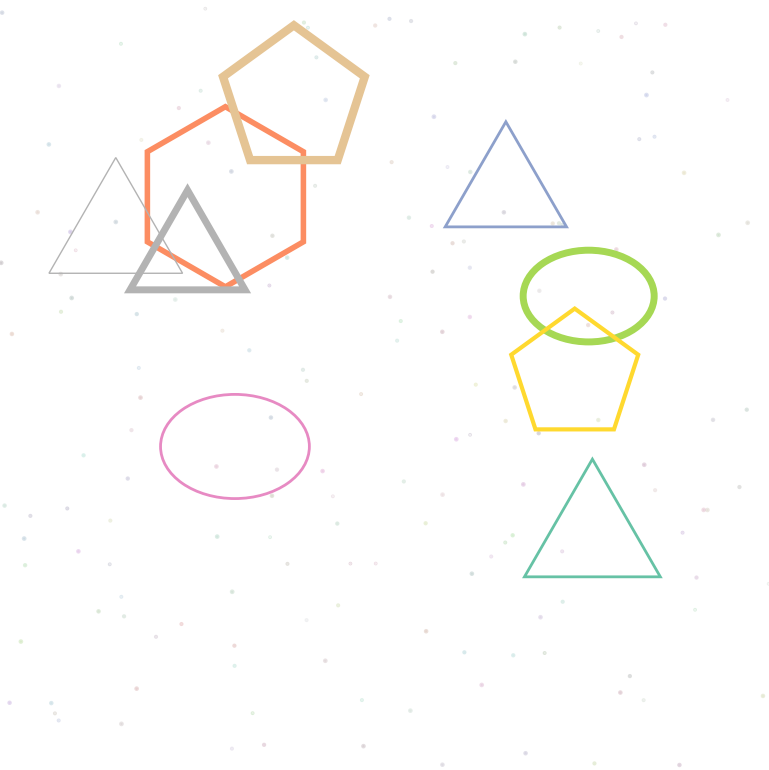[{"shape": "triangle", "thickness": 1, "radius": 0.51, "center": [0.769, 0.302]}, {"shape": "hexagon", "thickness": 2, "radius": 0.58, "center": [0.293, 0.744]}, {"shape": "triangle", "thickness": 1, "radius": 0.46, "center": [0.657, 0.751]}, {"shape": "oval", "thickness": 1, "radius": 0.48, "center": [0.305, 0.42]}, {"shape": "oval", "thickness": 2.5, "radius": 0.43, "center": [0.765, 0.616]}, {"shape": "pentagon", "thickness": 1.5, "radius": 0.43, "center": [0.746, 0.513]}, {"shape": "pentagon", "thickness": 3, "radius": 0.48, "center": [0.382, 0.87]}, {"shape": "triangle", "thickness": 2.5, "radius": 0.43, "center": [0.244, 0.667]}, {"shape": "triangle", "thickness": 0.5, "radius": 0.5, "center": [0.15, 0.695]}]